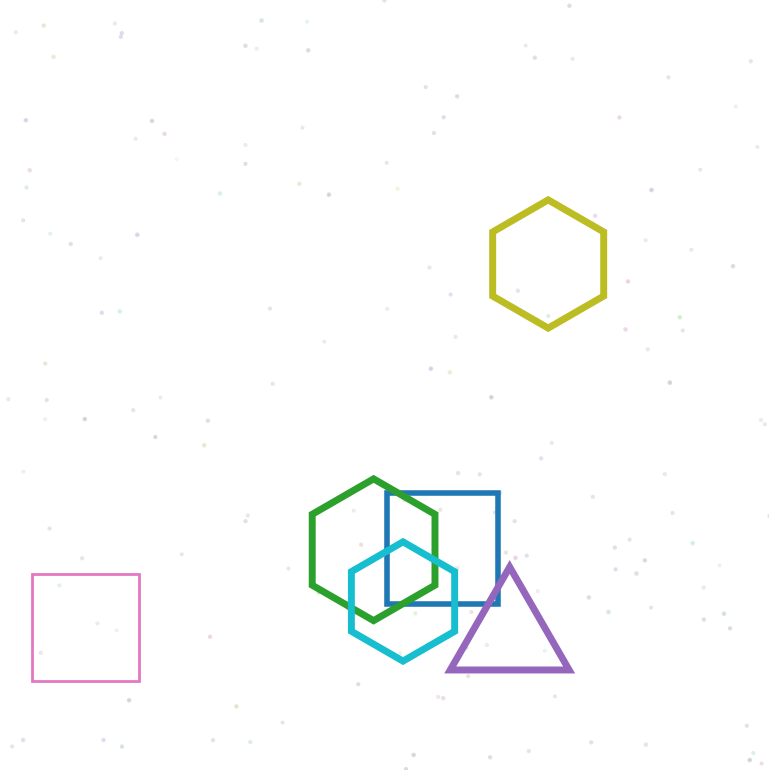[{"shape": "square", "thickness": 2, "radius": 0.36, "center": [0.575, 0.288]}, {"shape": "hexagon", "thickness": 2.5, "radius": 0.46, "center": [0.485, 0.286]}, {"shape": "triangle", "thickness": 2.5, "radius": 0.45, "center": [0.662, 0.174]}, {"shape": "square", "thickness": 1, "radius": 0.35, "center": [0.112, 0.185]}, {"shape": "hexagon", "thickness": 2.5, "radius": 0.42, "center": [0.712, 0.657]}, {"shape": "hexagon", "thickness": 2.5, "radius": 0.39, "center": [0.523, 0.219]}]